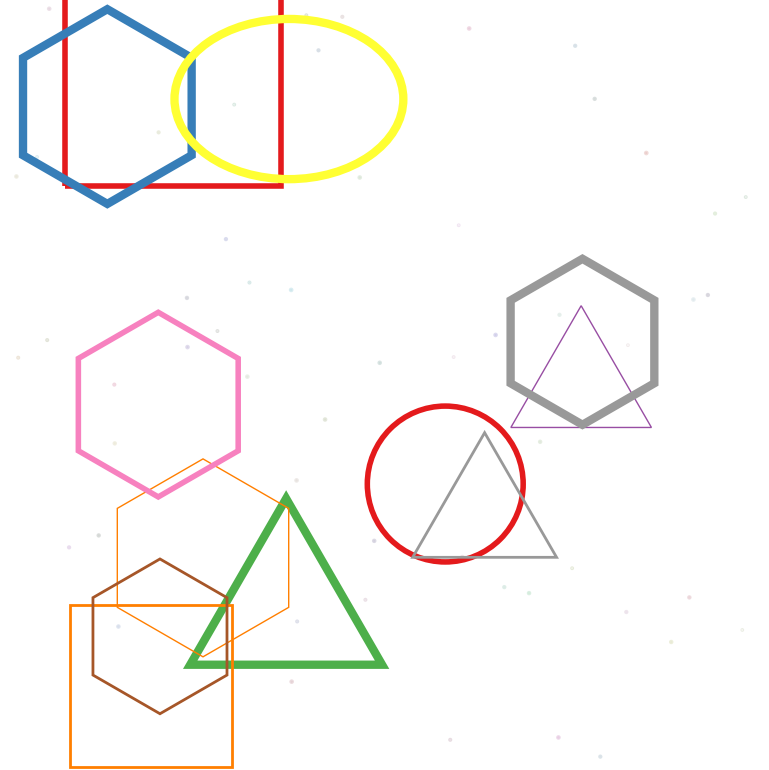[{"shape": "circle", "thickness": 2, "radius": 0.51, "center": [0.578, 0.371]}, {"shape": "square", "thickness": 2, "radius": 0.7, "center": [0.225, 0.899]}, {"shape": "hexagon", "thickness": 3, "radius": 0.63, "center": [0.139, 0.862]}, {"shape": "triangle", "thickness": 3, "radius": 0.72, "center": [0.372, 0.209]}, {"shape": "triangle", "thickness": 0.5, "radius": 0.53, "center": [0.755, 0.498]}, {"shape": "hexagon", "thickness": 0.5, "radius": 0.64, "center": [0.264, 0.276]}, {"shape": "square", "thickness": 1, "radius": 0.52, "center": [0.196, 0.11]}, {"shape": "oval", "thickness": 3, "radius": 0.74, "center": [0.375, 0.871]}, {"shape": "hexagon", "thickness": 1, "radius": 0.5, "center": [0.208, 0.174]}, {"shape": "hexagon", "thickness": 2, "radius": 0.6, "center": [0.206, 0.475]}, {"shape": "triangle", "thickness": 1, "radius": 0.54, "center": [0.629, 0.33]}, {"shape": "hexagon", "thickness": 3, "radius": 0.54, "center": [0.756, 0.556]}]